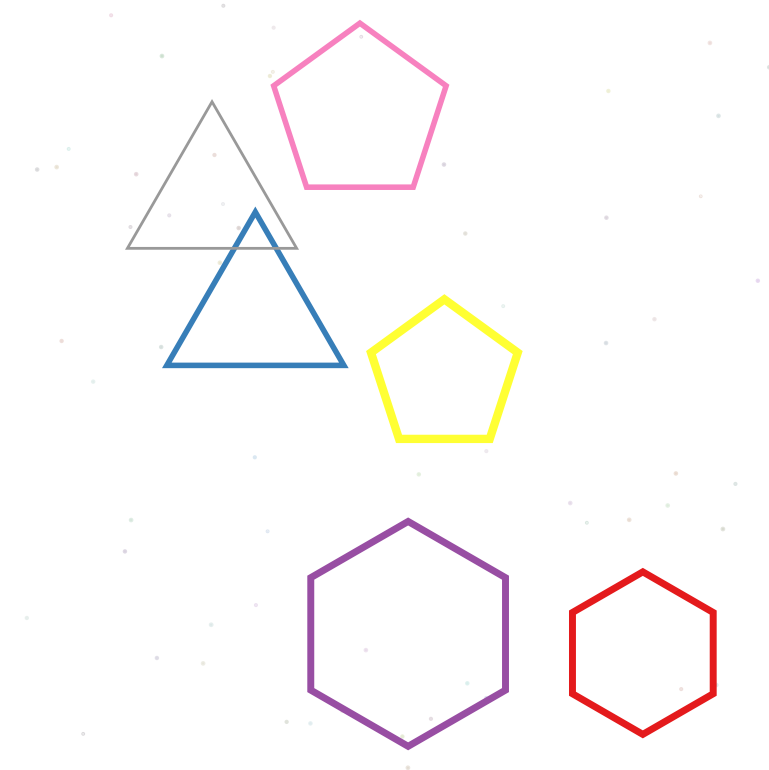[{"shape": "hexagon", "thickness": 2.5, "radius": 0.53, "center": [0.835, 0.152]}, {"shape": "triangle", "thickness": 2, "radius": 0.66, "center": [0.332, 0.592]}, {"shape": "hexagon", "thickness": 2.5, "radius": 0.73, "center": [0.53, 0.177]}, {"shape": "pentagon", "thickness": 3, "radius": 0.5, "center": [0.577, 0.511]}, {"shape": "pentagon", "thickness": 2, "radius": 0.59, "center": [0.467, 0.852]}, {"shape": "triangle", "thickness": 1, "radius": 0.63, "center": [0.275, 0.741]}]